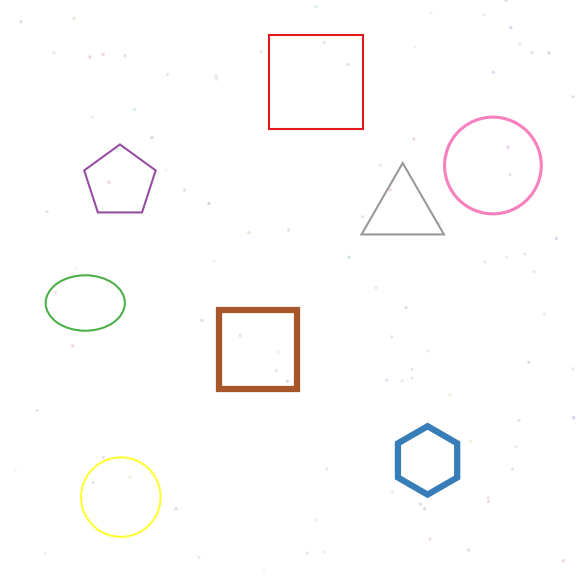[{"shape": "square", "thickness": 1, "radius": 0.41, "center": [0.547, 0.857]}, {"shape": "hexagon", "thickness": 3, "radius": 0.3, "center": [0.74, 0.202]}, {"shape": "oval", "thickness": 1, "radius": 0.34, "center": [0.148, 0.474]}, {"shape": "pentagon", "thickness": 1, "radius": 0.33, "center": [0.208, 0.684]}, {"shape": "circle", "thickness": 1, "radius": 0.34, "center": [0.209, 0.138]}, {"shape": "square", "thickness": 3, "radius": 0.34, "center": [0.446, 0.394]}, {"shape": "circle", "thickness": 1.5, "radius": 0.42, "center": [0.854, 0.713]}, {"shape": "triangle", "thickness": 1, "radius": 0.41, "center": [0.697, 0.634]}]